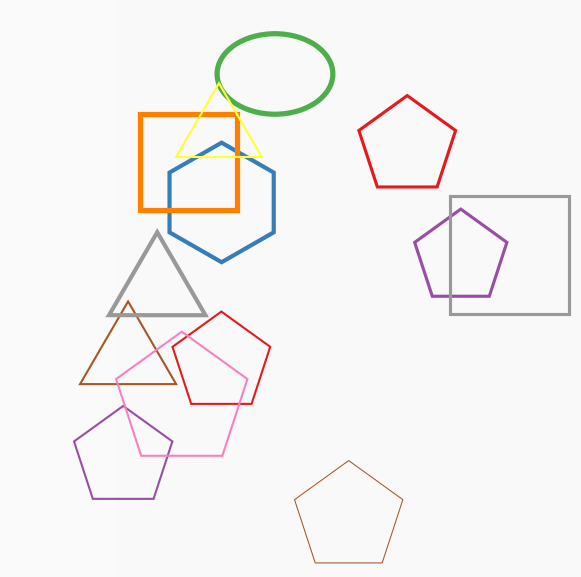[{"shape": "pentagon", "thickness": 1.5, "radius": 0.44, "center": [0.701, 0.746]}, {"shape": "pentagon", "thickness": 1, "radius": 0.44, "center": [0.381, 0.371]}, {"shape": "hexagon", "thickness": 2, "radius": 0.52, "center": [0.381, 0.649]}, {"shape": "oval", "thickness": 2.5, "radius": 0.5, "center": [0.473, 0.871]}, {"shape": "pentagon", "thickness": 1.5, "radius": 0.42, "center": [0.793, 0.554]}, {"shape": "pentagon", "thickness": 1, "radius": 0.44, "center": [0.212, 0.207]}, {"shape": "square", "thickness": 2.5, "radius": 0.42, "center": [0.324, 0.718]}, {"shape": "triangle", "thickness": 1, "radius": 0.43, "center": [0.377, 0.77]}, {"shape": "pentagon", "thickness": 0.5, "radius": 0.49, "center": [0.6, 0.104]}, {"shape": "triangle", "thickness": 1, "radius": 0.48, "center": [0.22, 0.382]}, {"shape": "pentagon", "thickness": 1, "radius": 0.59, "center": [0.313, 0.306]}, {"shape": "triangle", "thickness": 2, "radius": 0.48, "center": [0.271, 0.501]}, {"shape": "square", "thickness": 1.5, "radius": 0.51, "center": [0.877, 0.557]}]